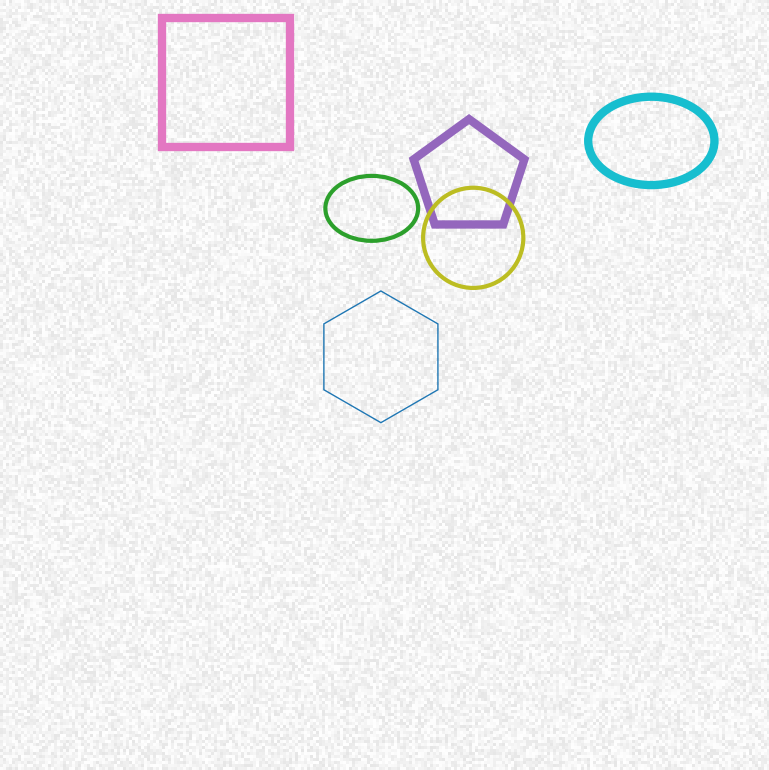[{"shape": "hexagon", "thickness": 0.5, "radius": 0.43, "center": [0.495, 0.537]}, {"shape": "oval", "thickness": 1.5, "radius": 0.3, "center": [0.483, 0.729]}, {"shape": "pentagon", "thickness": 3, "radius": 0.38, "center": [0.609, 0.77]}, {"shape": "square", "thickness": 3, "radius": 0.42, "center": [0.294, 0.893]}, {"shape": "circle", "thickness": 1.5, "radius": 0.33, "center": [0.615, 0.691]}, {"shape": "oval", "thickness": 3, "radius": 0.41, "center": [0.846, 0.817]}]